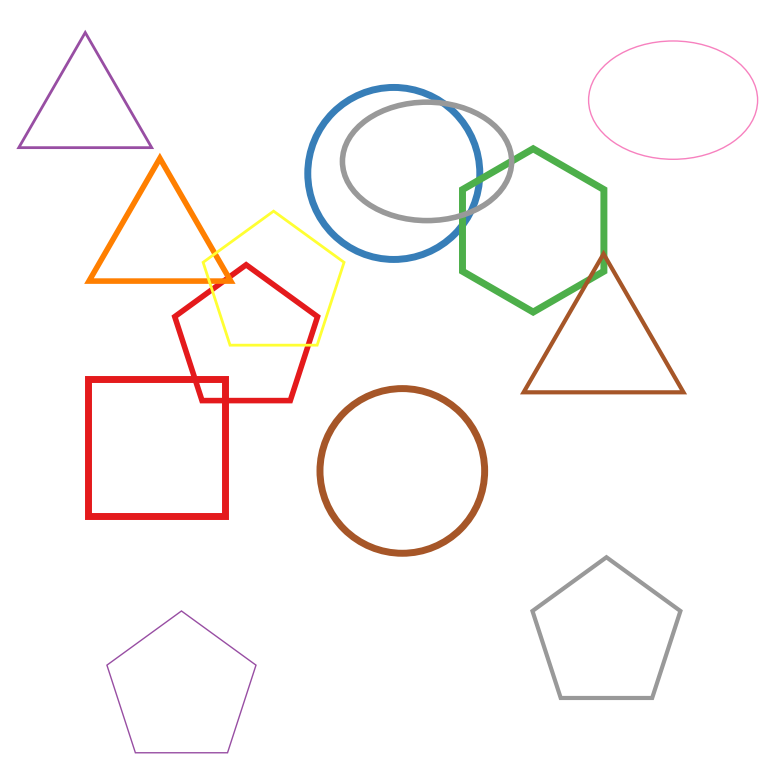[{"shape": "square", "thickness": 2.5, "radius": 0.44, "center": [0.203, 0.419]}, {"shape": "pentagon", "thickness": 2, "radius": 0.49, "center": [0.32, 0.559]}, {"shape": "circle", "thickness": 2.5, "radius": 0.56, "center": [0.511, 0.775]}, {"shape": "hexagon", "thickness": 2.5, "radius": 0.53, "center": [0.692, 0.701]}, {"shape": "pentagon", "thickness": 0.5, "radius": 0.51, "center": [0.236, 0.105]}, {"shape": "triangle", "thickness": 1, "radius": 0.5, "center": [0.111, 0.858]}, {"shape": "triangle", "thickness": 2, "radius": 0.53, "center": [0.208, 0.688]}, {"shape": "pentagon", "thickness": 1, "radius": 0.48, "center": [0.355, 0.63]}, {"shape": "circle", "thickness": 2.5, "radius": 0.53, "center": [0.522, 0.388]}, {"shape": "triangle", "thickness": 1.5, "radius": 0.6, "center": [0.784, 0.55]}, {"shape": "oval", "thickness": 0.5, "radius": 0.55, "center": [0.874, 0.87]}, {"shape": "oval", "thickness": 2, "radius": 0.55, "center": [0.555, 0.79]}, {"shape": "pentagon", "thickness": 1.5, "radius": 0.51, "center": [0.788, 0.175]}]